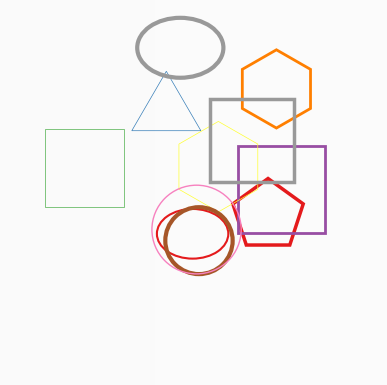[{"shape": "pentagon", "thickness": 2.5, "radius": 0.48, "center": [0.692, 0.441]}, {"shape": "oval", "thickness": 1.5, "radius": 0.46, "center": [0.497, 0.393]}, {"shape": "triangle", "thickness": 0.5, "radius": 0.51, "center": [0.429, 0.712]}, {"shape": "square", "thickness": 0.5, "radius": 0.51, "center": [0.218, 0.563]}, {"shape": "square", "thickness": 2, "radius": 0.57, "center": [0.726, 0.508]}, {"shape": "hexagon", "thickness": 2, "radius": 0.51, "center": [0.713, 0.769]}, {"shape": "hexagon", "thickness": 0.5, "radius": 0.59, "center": [0.564, 0.567]}, {"shape": "circle", "thickness": 3, "radius": 0.43, "center": [0.513, 0.375]}, {"shape": "circle", "thickness": 1, "radius": 0.58, "center": [0.507, 0.404]}, {"shape": "square", "thickness": 2.5, "radius": 0.54, "center": [0.65, 0.636]}, {"shape": "oval", "thickness": 3, "radius": 0.56, "center": [0.465, 0.876]}]